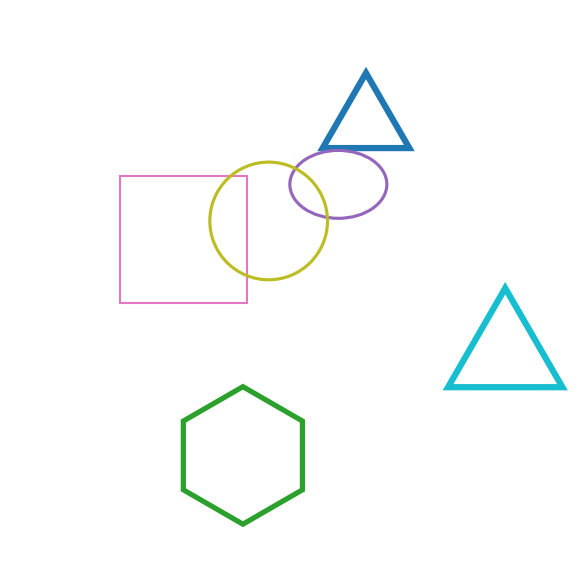[{"shape": "triangle", "thickness": 3, "radius": 0.43, "center": [0.634, 0.786]}, {"shape": "hexagon", "thickness": 2.5, "radius": 0.6, "center": [0.421, 0.211]}, {"shape": "oval", "thickness": 1.5, "radius": 0.42, "center": [0.586, 0.68]}, {"shape": "square", "thickness": 1, "radius": 0.55, "center": [0.317, 0.585]}, {"shape": "circle", "thickness": 1.5, "radius": 0.51, "center": [0.465, 0.617]}, {"shape": "triangle", "thickness": 3, "radius": 0.57, "center": [0.875, 0.386]}]